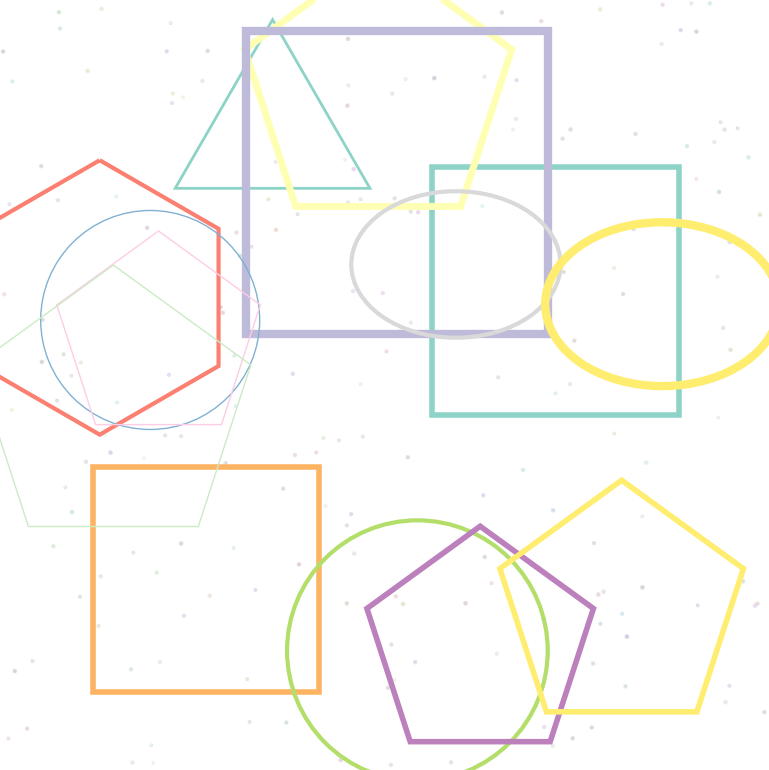[{"shape": "triangle", "thickness": 1, "radius": 0.73, "center": [0.354, 0.828]}, {"shape": "square", "thickness": 2, "radius": 0.8, "center": [0.721, 0.622]}, {"shape": "pentagon", "thickness": 2.5, "radius": 0.91, "center": [0.491, 0.879]}, {"shape": "square", "thickness": 3, "radius": 0.98, "center": [0.516, 0.763]}, {"shape": "hexagon", "thickness": 1.5, "radius": 0.89, "center": [0.13, 0.614]}, {"shape": "circle", "thickness": 0.5, "radius": 0.71, "center": [0.195, 0.584]}, {"shape": "square", "thickness": 2, "radius": 0.73, "center": [0.268, 0.247]}, {"shape": "circle", "thickness": 1.5, "radius": 0.85, "center": [0.542, 0.155]}, {"shape": "pentagon", "thickness": 0.5, "radius": 0.69, "center": [0.206, 0.561]}, {"shape": "oval", "thickness": 1.5, "radius": 0.68, "center": [0.592, 0.657]}, {"shape": "pentagon", "thickness": 2, "radius": 0.77, "center": [0.624, 0.162]}, {"shape": "pentagon", "thickness": 0.5, "radius": 0.94, "center": [0.147, 0.468]}, {"shape": "oval", "thickness": 3, "radius": 0.76, "center": [0.86, 0.605]}, {"shape": "pentagon", "thickness": 2, "radius": 0.83, "center": [0.807, 0.21]}]